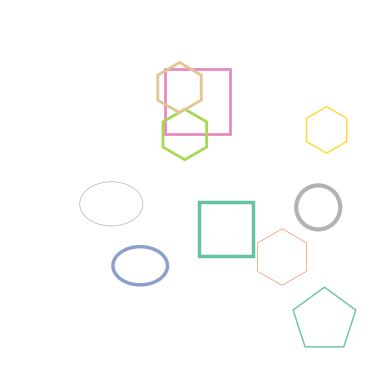[{"shape": "pentagon", "thickness": 1, "radius": 0.43, "center": [0.843, 0.168]}, {"shape": "square", "thickness": 2.5, "radius": 0.35, "center": [0.587, 0.405]}, {"shape": "hexagon", "thickness": 0.5, "radius": 0.37, "center": [0.733, 0.332]}, {"shape": "oval", "thickness": 2.5, "radius": 0.35, "center": [0.364, 0.31]}, {"shape": "square", "thickness": 2, "radius": 0.42, "center": [0.512, 0.735]}, {"shape": "hexagon", "thickness": 2, "radius": 0.33, "center": [0.48, 0.651]}, {"shape": "hexagon", "thickness": 1, "radius": 0.3, "center": [0.848, 0.662]}, {"shape": "hexagon", "thickness": 2, "radius": 0.33, "center": [0.466, 0.772]}, {"shape": "oval", "thickness": 0.5, "radius": 0.41, "center": [0.289, 0.47]}, {"shape": "circle", "thickness": 3, "radius": 0.29, "center": [0.827, 0.461]}]